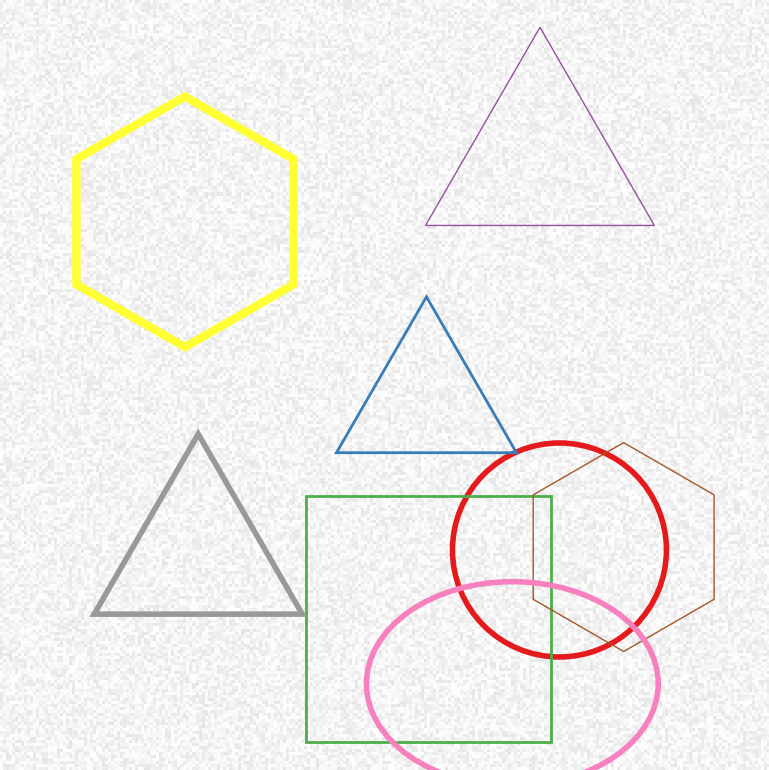[{"shape": "circle", "thickness": 2, "radius": 0.69, "center": [0.727, 0.286]}, {"shape": "triangle", "thickness": 1, "radius": 0.67, "center": [0.554, 0.48]}, {"shape": "square", "thickness": 1, "radius": 0.8, "center": [0.556, 0.196]}, {"shape": "triangle", "thickness": 0.5, "radius": 0.86, "center": [0.701, 0.793]}, {"shape": "hexagon", "thickness": 3, "radius": 0.81, "center": [0.24, 0.712]}, {"shape": "hexagon", "thickness": 0.5, "radius": 0.68, "center": [0.81, 0.29]}, {"shape": "oval", "thickness": 2, "radius": 0.95, "center": [0.665, 0.112]}, {"shape": "triangle", "thickness": 2, "radius": 0.78, "center": [0.257, 0.28]}]